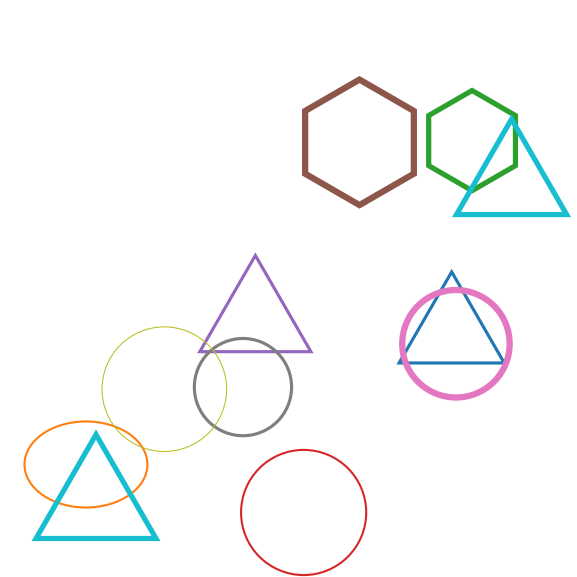[{"shape": "triangle", "thickness": 1.5, "radius": 0.53, "center": [0.782, 0.423]}, {"shape": "oval", "thickness": 1, "radius": 0.53, "center": [0.149, 0.195]}, {"shape": "hexagon", "thickness": 2.5, "radius": 0.43, "center": [0.817, 0.756]}, {"shape": "circle", "thickness": 1, "radius": 0.54, "center": [0.526, 0.112]}, {"shape": "triangle", "thickness": 1.5, "radius": 0.56, "center": [0.442, 0.446]}, {"shape": "hexagon", "thickness": 3, "radius": 0.54, "center": [0.623, 0.753]}, {"shape": "circle", "thickness": 3, "radius": 0.47, "center": [0.79, 0.404]}, {"shape": "circle", "thickness": 1.5, "radius": 0.42, "center": [0.421, 0.329]}, {"shape": "circle", "thickness": 0.5, "radius": 0.54, "center": [0.285, 0.325]}, {"shape": "triangle", "thickness": 2.5, "radius": 0.6, "center": [0.166, 0.127]}, {"shape": "triangle", "thickness": 2.5, "radius": 0.55, "center": [0.886, 0.683]}]